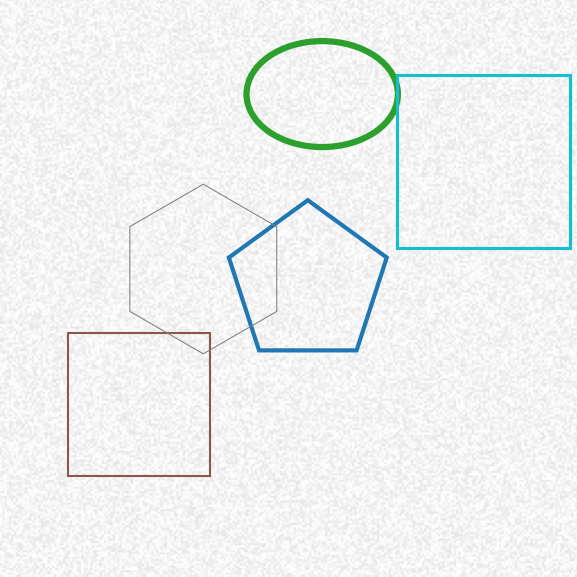[{"shape": "pentagon", "thickness": 2, "radius": 0.72, "center": [0.533, 0.509]}, {"shape": "oval", "thickness": 3, "radius": 0.66, "center": [0.558, 0.836]}, {"shape": "square", "thickness": 1, "radius": 0.62, "center": [0.241, 0.299]}, {"shape": "hexagon", "thickness": 0.5, "radius": 0.73, "center": [0.352, 0.533]}, {"shape": "square", "thickness": 1.5, "radius": 0.75, "center": [0.837, 0.719]}]